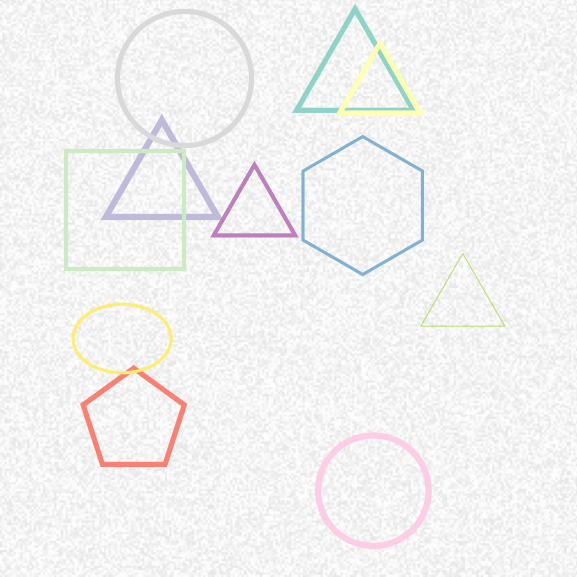[{"shape": "triangle", "thickness": 2.5, "radius": 0.58, "center": [0.615, 0.867]}, {"shape": "triangle", "thickness": 2.5, "radius": 0.4, "center": [0.658, 0.844]}, {"shape": "triangle", "thickness": 3, "radius": 0.56, "center": [0.28, 0.679]}, {"shape": "pentagon", "thickness": 2.5, "radius": 0.46, "center": [0.232, 0.27]}, {"shape": "hexagon", "thickness": 1.5, "radius": 0.6, "center": [0.628, 0.643]}, {"shape": "triangle", "thickness": 0.5, "radius": 0.42, "center": [0.801, 0.476]}, {"shape": "circle", "thickness": 3, "radius": 0.48, "center": [0.647, 0.149]}, {"shape": "circle", "thickness": 2.5, "radius": 0.58, "center": [0.32, 0.863]}, {"shape": "triangle", "thickness": 2, "radius": 0.41, "center": [0.441, 0.632]}, {"shape": "square", "thickness": 2, "radius": 0.51, "center": [0.216, 0.636]}, {"shape": "oval", "thickness": 1.5, "radius": 0.42, "center": [0.212, 0.413]}]